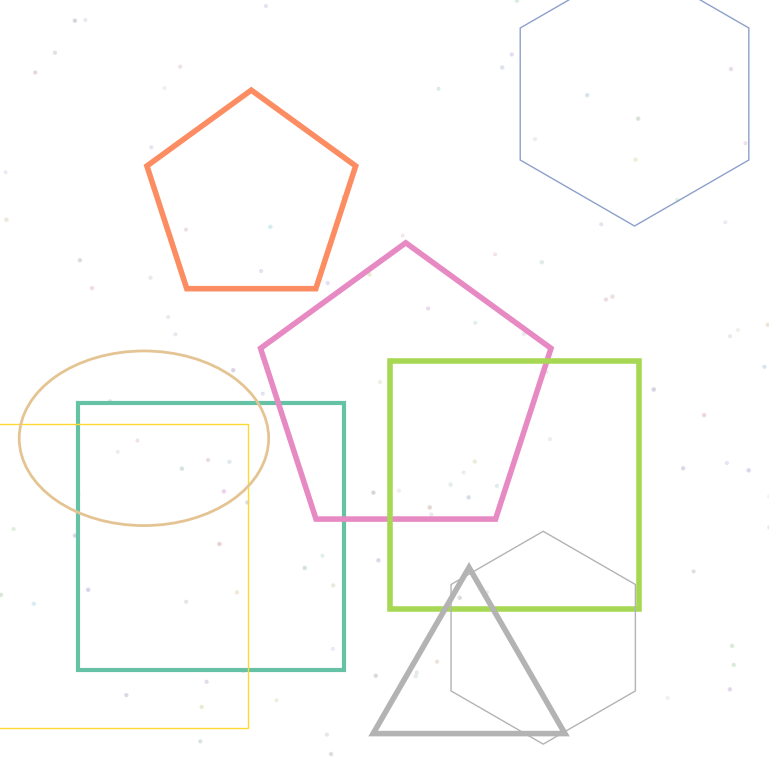[{"shape": "square", "thickness": 1.5, "radius": 0.86, "center": [0.274, 0.303]}, {"shape": "pentagon", "thickness": 2, "radius": 0.71, "center": [0.326, 0.74]}, {"shape": "hexagon", "thickness": 0.5, "radius": 0.86, "center": [0.824, 0.878]}, {"shape": "pentagon", "thickness": 2, "radius": 0.99, "center": [0.527, 0.486]}, {"shape": "square", "thickness": 2, "radius": 0.81, "center": [0.668, 0.37]}, {"shape": "square", "thickness": 0.5, "radius": 0.99, "center": [0.125, 0.252]}, {"shape": "oval", "thickness": 1, "radius": 0.81, "center": [0.187, 0.431]}, {"shape": "hexagon", "thickness": 0.5, "radius": 0.69, "center": [0.705, 0.172]}, {"shape": "triangle", "thickness": 2, "radius": 0.72, "center": [0.609, 0.119]}]